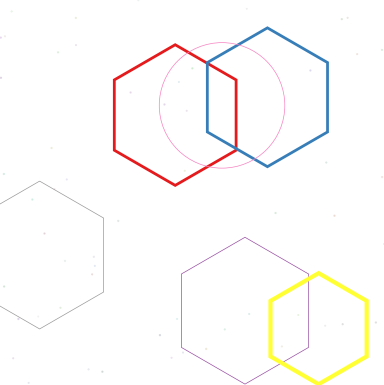[{"shape": "hexagon", "thickness": 2, "radius": 0.91, "center": [0.455, 0.701]}, {"shape": "hexagon", "thickness": 2, "radius": 0.9, "center": [0.695, 0.747]}, {"shape": "hexagon", "thickness": 0.5, "radius": 0.95, "center": [0.636, 0.193]}, {"shape": "hexagon", "thickness": 3, "radius": 0.72, "center": [0.827, 0.146]}, {"shape": "circle", "thickness": 0.5, "radius": 0.82, "center": [0.577, 0.726]}, {"shape": "hexagon", "thickness": 0.5, "radius": 0.96, "center": [0.103, 0.338]}]